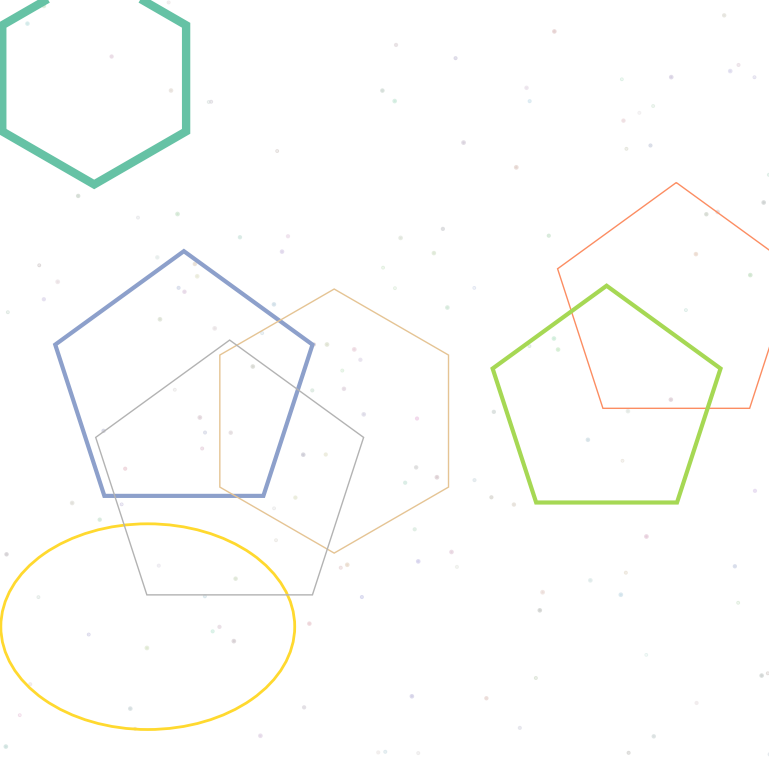[{"shape": "hexagon", "thickness": 3, "radius": 0.69, "center": [0.122, 0.898]}, {"shape": "pentagon", "thickness": 0.5, "radius": 0.81, "center": [0.878, 0.601]}, {"shape": "pentagon", "thickness": 1.5, "radius": 0.88, "center": [0.239, 0.498]}, {"shape": "pentagon", "thickness": 1.5, "radius": 0.78, "center": [0.788, 0.473]}, {"shape": "oval", "thickness": 1, "radius": 0.95, "center": [0.192, 0.186]}, {"shape": "hexagon", "thickness": 0.5, "radius": 0.86, "center": [0.434, 0.453]}, {"shape": "pentagon", "thickness": 0.5, "radius": 0.91, "center": [0.298, 0.375]}]